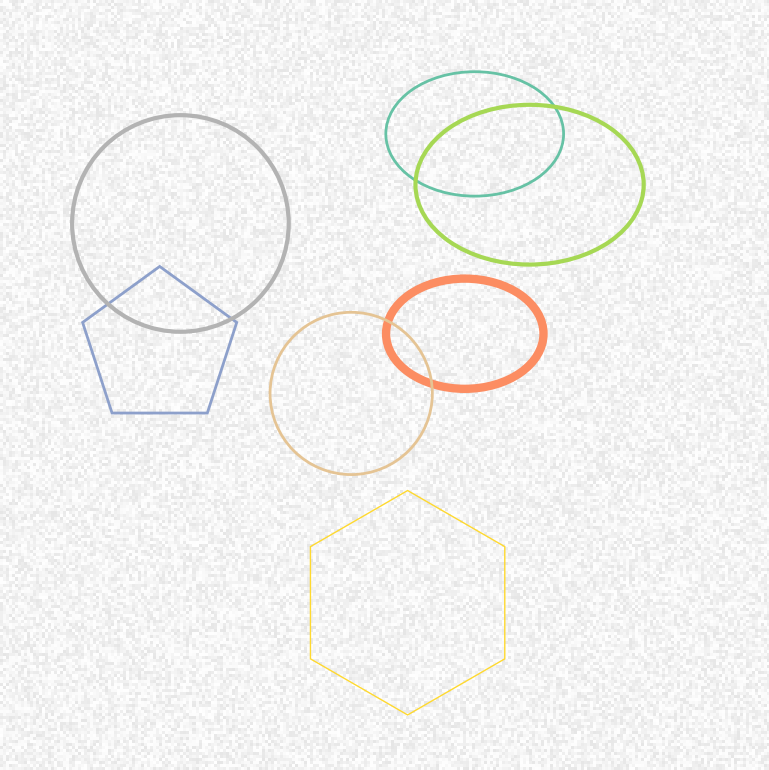[{"shape": "oval", "thickness": 1, "radius": 0.58, "center": [0.617, 0.826]}, {"shape": "oval", "thickness": 3, "radius": 0.51, "center": [0.604, 0.567]}, {"shape": "pentagon", "thickness": 1, "radius": 0.53, "center": [0.207, 0.549]}, {"shape": "oval", "thickness": 1.5, "radius": 0.74, "center": [0.688, 0.76]}, {"shape": "hexagon", "thickness": 0.5, "radius": 0.73, "center": [0.529, 0.217]}, {"shape": "circle", "thickness": 1, "radius": 0.53, "center": [0.456, 0.489]}, {"shape": "circle", "thickness": 1.5, "radius": 0.7, "center": [0.234, 0.71]}]